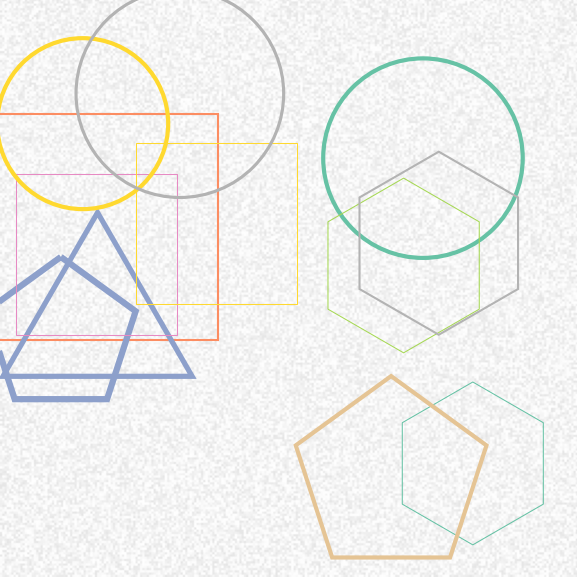[{"shape": "circle", "thickness": 2, "radius": 0.86, "center": [0.732, 0.725]}, {"shape": "hexagon", "thickness": 0.5, "radius": 0.7, "center": [0.819, 0.197]}, {"shape": "square", "thickness": 1, "radius": 0.98, "center": [0.182, 0.606]}, {"shape": "triangle", "thickness": 2.5, "radius": 0.95, "center": [0.169, 0.442]}, {"shape": "pentagon", "thickness": 3, "radius": 0.68, "center": [0.105, 0.418]}, {"shape": "square", "thickness": 0.5, "radius": 0.69, "center": [0.167, 0.558]}, {"shape": "hexagon", "thickness": 0.5, "radius": 0.76, "center": [0.699, 0.539]}, {"shape": "circle", "thickness": 2, "radius": 0.74, "center": [0.143, 0.785]}, {"shape": "square", "thickness": 0.5, "radius": 0.7, "center": [0.374, 0.612]}, {"shape": "pentagon", "thickness": 2, "radius": 0.87, "center": [0.677, 0.174]}, {"shape": "circle", "thickness": 1.5, "radius": 0.9, "center": [0.311, 0.837]}, {"shape": "hexagon", "thickness": 1, "radius": 0.79, "center": [0.76, 0.578]}]